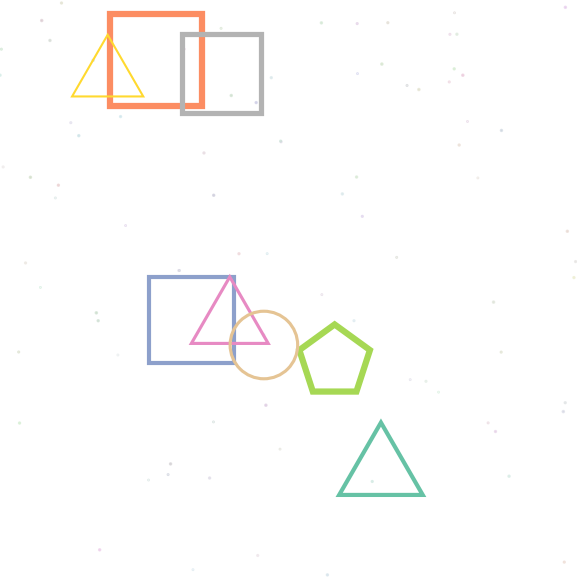[{"shape": "triangle", "thickness": 2, "radius": 0.42, "center": [0.66, 0.184]}, {"shape": "square", "thickness": 3, "radius": 0.4, "center": [0.27, 0.895]}, {"shape": "square", "thickness": 2, "radius": 0.37, "center": [0.332, 0.445]}, {"shape": "triangle", "thickness": 1.5, "radius": 0.38, "center": [0.398, 0.443]}, {"shape": "pentagon", "thickness": 3, "radius": 0.32, "center": [0.579, 0.373]}, {"shape": "triangle", "thickness": 1, "radius": 0.36, "center": [0.186, 0.868]}, {"shape": "circle", "thickness": 1.5, "radius": 0.29, "center": [0.457, 0.402]}, {"shape": "square", "thickness": 2.5, "radius": 0.34, "center": [0.383, 0.871]}]